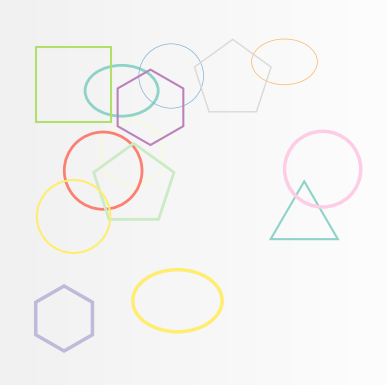[{"shape": "oval", "thickness": 2, "radius": 0.47, "center": [0.314, 0.764]}, {"shape": "triangle", "thickness": 1.5, "radius": 0.5, "center": [0.785, 0.429]}, {"shape": "hexagon", "thickness": 0.5, "radius": 0.46, "center": [0.342, 0.602]}, {"shape": "hexagon", "thickness": 2.5, "radius": 0.42, "center": [0.165, 0.173]}, {"shape": "circle", "thickness": 2, "radius": 0.5, "center": [0.266, 0.557]}, {"shape": "circle", "thickness": 0.5, "radius": 0.42, "center": [0.442, 0.803]}, {"shape": "oval", "thickness": 0.5, "radius": 0.42, "center": [0.734, 0.839]}, {"shape": "square", "thickness": 1.5, "radius": 0.49, "center": [0.19, 0.78]}, {"shape": "circle", "thickness": 2.5, "radius": 0.49, "center": [0.833, 0.561]}, {"shape": "pentagon", "thickness": 1, "radius": 0.52, "center": [0.601, 0.794]}, {"shape": "hexagon", "thickness": 1.5, "radius": 0.49, "center": [0.388, 0.721]}, {"shape": "pentagon", "thickness": 2, "radius": 0.55, "center": [0.345, 0.519]}, {"shape": "oval", "thickness": 2.5, "radius": 0.58, "center": [0.458, 0.219]}, {"shape": "circle", "thickness": 1.5, "radius": 0.47, "center": [0.19, 0.438]}]